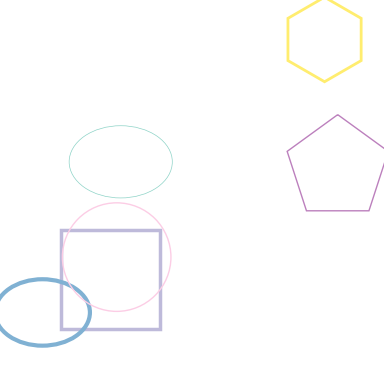[{"shape": "oval", "thickness": 0.5, "radius": 0.67, "center": [0.314, 0.58]}, {"shape": "square", "thickness": 2.5, "radius": 0.64, "center": [0.288, 0.273]}, {"shape": "oval", "thickness": 3, "radius": 0.62, "center": [0.11, 0.188]}, {"shape": "circle", "thickness": 1, "radius": 0.7, "center": [0.303, 0.332]}, {"shape": "pentagon", "thickness": 1, "radius": 0.69, "center": [0.877, 0.564]}, {"shape": "hexagon", "thickness": 2, "radius": 0.55, "center": [0.843, 0.897]}]